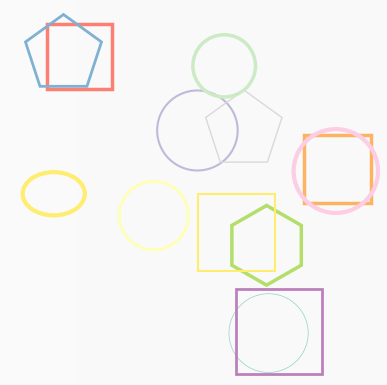[{"shape": "circle", "thickness": 0.5, "radius": 0.51, "center": [0.693, 0.135]}, {"shape": "circle", "thickness": 2, "radius": 0.45, "center": [0.397, 0.44]}, {"shape": "circle", "thickness": 1.5, "radius": 0.52, "center": [0.509, 0.661]}, {"shape": "square", "thickness": 2.5, "radius": 0.42, "center": [0.206, 0.854]}, {"shape": "pentagon", "thickness": 2, "radius": 0.52, "center": [0.164, 0.859]}, {"shape": "square", "thickness": 2.5, "radius": 0.44, "center": [0.871, 0.561]}, {"shape": "hexagon", "thickness": 2.5, "radius": 0.52, "center": [0.688, 0.363]}, {"shape": "circle", "thickness": 3, "radius": 0.54, "center": [0.867, 0.556]}, {"shape": "pentagon", "thickness": 1, "radius": 0.52, "center": [0.629, 0.663]}, {"shape": "square", "thickness": 2, "radius": 0.55, "center": [0.721, 0.139]}, {"shape": "circle", "thickness": 2.5, "radius": 0.4, "center": [0.579, 0.829]}, {"shape": "square", "thickness": 1.5, "radius": 0.5, "center": [0.61, 0.396]}, {"shape": "oval", "thickness": 3, "radius": 0.4, "center": [0.139, 0.497]}]